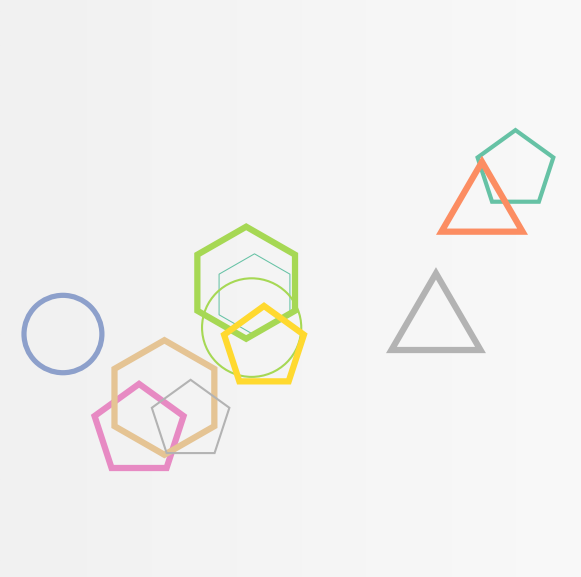[{"shape": "pentagon", "thickness": 2, "radius": 0.34, "center": [0.887, 0.705]}, {"shape": "hexagon", "thickness": 0.5, "radius": 0.35, "center": [0.438, 0.489]}, {"shape": "triangle", "thickness": 3, "radius": 0.4, "center": [0.829, 0.638]}, {"shape": "circle", "thickness": 2.5, "radius": 0.34, "center": [0.108, 0.421]}, {"shape": "pentagon", "thickness": 3, "radius": 0.4, "center": [0.239, 0.254]}, {"shape": "hexagon", "thickness": 3, "radius": 0.49, "center": [0.424, 0.51]}, {"shape": "circle", "thickness": 1, "radius": 0.43, "center": [0.433, 0.432]}, {"shape": "pentagon", "thickness": 3, "radius": 0.36, "center": [0.454, 0.397]}, {"shape": "hexagon", "thickness": 3, "radius": 0.5, "center": [0.283, 0.311]}, {"shape": "pentagon", "thickness": 1, "radius": 0.35, "center": [0.328, 0.271]}, {"shape": "triangle", "thickness": 3, "radius": 0.44, "center": [0.75, 0.437]}]